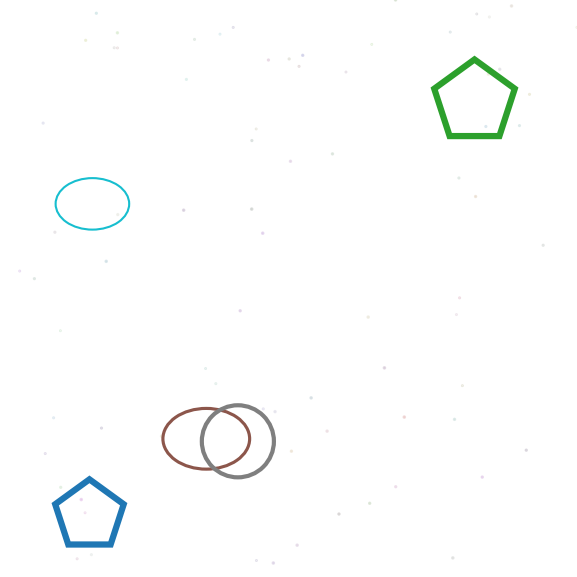[{"shape": "pentagon", "thickness": 3, "radius": 0.31, "center": [0.155, 0.107]}, {"shape": "pentagon", "thickness": 3, "radius": 0.37, "center": [0.822, 0.823]}, {"shape": "oval", "thickness": 1.5, "radius": 0.38, "center": [0.357, 0.239]}, {"shape": "circle", "thickness": 2, "radius": 0.31, "center": [0.412, 0.235]}, {"shape": "oval", "thickness": 1, "radius": 0.32, "center": [0.16, 0.646]}]